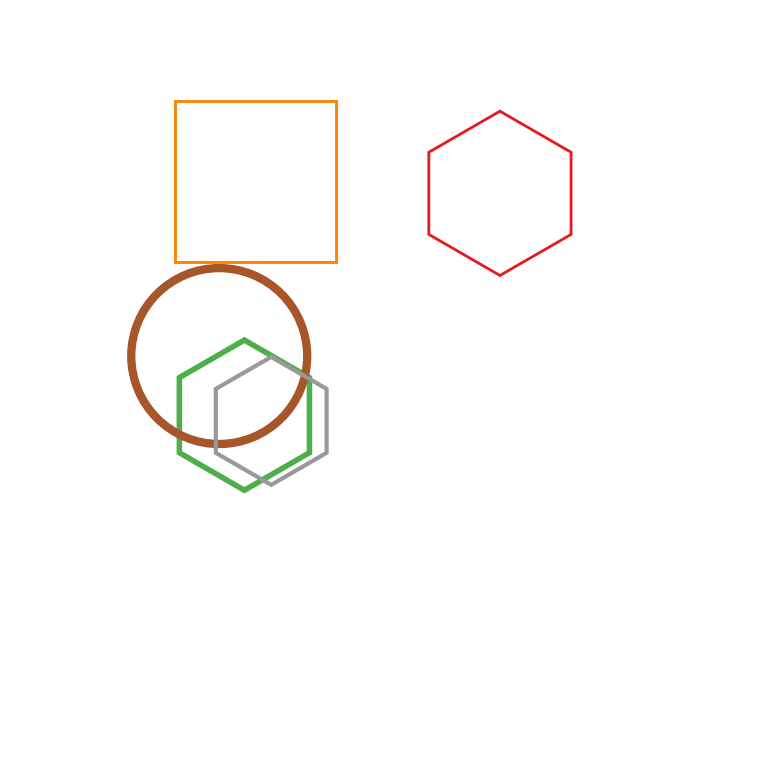[{"shape": "hexagon", "thickness": 1, "radius": 0.53, "center": [0.649, 0.749]}, {"shape": "hexagon", "thickness": 2, "radius": 0.49, "center": [0.317, 0.461]}, {"shape": "square", "thickness": 1, "radius": 0.52, "center": [0.332, 0.765]}, {"shape": "circle", "thickness": 3, "radius": 0.57, "center": [0.285, 0.538]}, {"shape": "hexagon", "thickness": 1.5, "radius": 0.42, "center": [0.352, 0.453]}]